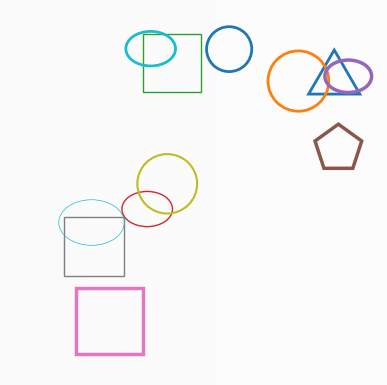[{"shape": "triangle", "thickness": 2, "radius": 0.38, "center": [0.863, 0.794]}, {"shape": "circle", "thickness": 2, "radius": 0.29, "center": [0.591, 0.872]}, {"shape": "circle", "thickness": 2, "radius": 0.39, "center": [0.77, 0.789]}, {"shape": "square", "thickness": 1, "radius": 0.37, "center": [0.444, 0.837]}, {"shape": "oval", "thickness": 1, "radius": 0.33, "center": [0.38, 0.457]}, {"shape": "oval", "thickness": 2.5, "radius": 0.3, "center": [0.899, 0.802]}, {"shape": "pentagon", "thickness": 2.5, "radius": 0.32, "center": [0.873, 0.614]}, {"shape": "square", "thickness": 2.5, "radius": 0.43, "center": [0.283, 0.165]}, {"shape": "square", "thickness": 1, "radius": 0.38, "center": [0.243, 0.359]}, {"shape": "circle", "thickness": 1.5, "radius": 0.39, "center": [0.432, 0.523]}, {"shape": "oval", "thickness": 2, "radius": 0.32, "center": [0.389, 0.874]}, {"shape": "oval", "thickness": 0.5, "radius": 0.42, "center": [0.236, 0.422]}]